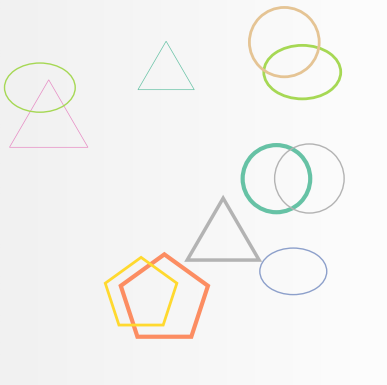[{"shape": "triangle", "thickness": 0.5, "radius": 0.42, "center": [0.429, 0.809]}, {"shape": "circle", "thickness": 3, "radius": 0.44, "center": [0.713, 0.536]}, {"shape": "pentagon", "thickness": 3, "radius": 0.59, "center": [0.424, 0.221]}, {"shape": "oval", "thickness": 1, "radius": 0.43, "center": [0.757, 0.295]}, {"shape": "triangle", "thickness": 0.5, "radius": 0.58, "center": [0.126, 0.676]}, {"shape": "oval", "thickness": 2, "radius": 0.5, "center": [0.78, 0.813]}, {"shape": "oval", "thickness": 1, "radius": 0.46, "center": [0.103, 0.772]}, {"shape": "pentagon", "thickness": 2, "radius": 0.49, "center": [0.364, 0.234]}, {"shape": "circle", "thickness": 2, "radius": 0.45, "center": [0.734, 0.891]}, {"shape": "circle", "thickness": 1, "radius": 0.45, "center": [0.798, 0.536]}, {"shape": "triangle", "thickness": 2.5, "radius": 0.54, "center": [0.576, 0.378]}]